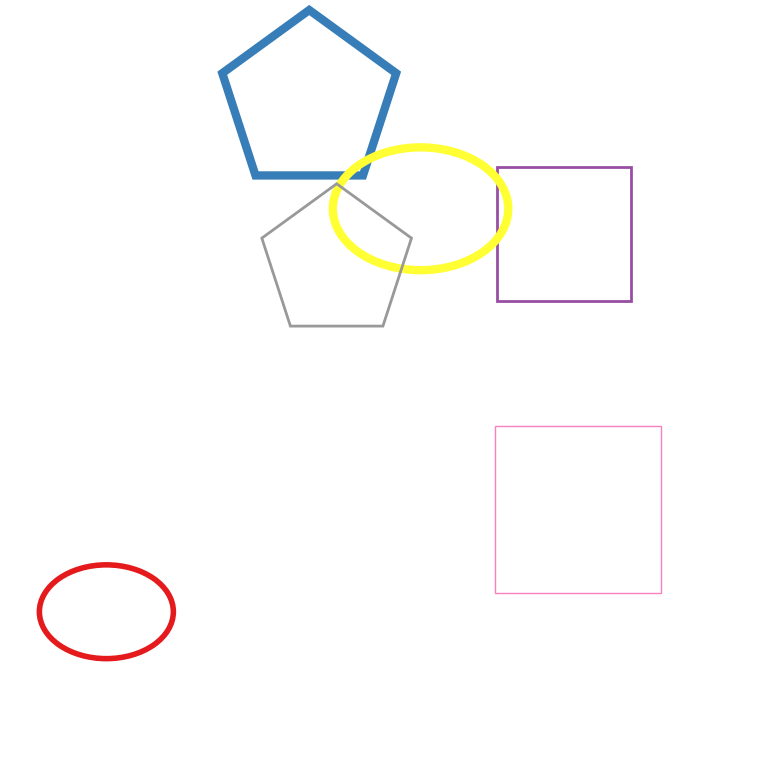[{"shape": "oval", "thickness": 2, "radius": 0.43, "center": [0.138, 0.206]}, {"shape": "pentagon", "thickness": 3, "radius": 0.59, "center": [0.402, 0.868]}, {"shape": "square", "thickness": 1, "radius": 0.43, "center": [0.732, 0.696]}, {"shape": "oval", "thickness": 3, "radius": 0.57, "center": [0.546, 0.729]}, {"shape": "square", "thickness": 0.5, "radius": 0.54, "center": [0.75, 0.338]}, {"shape": "pentagon", "thickness": 1, "radius": 0.51, "center": [0.437, 0.659]}]